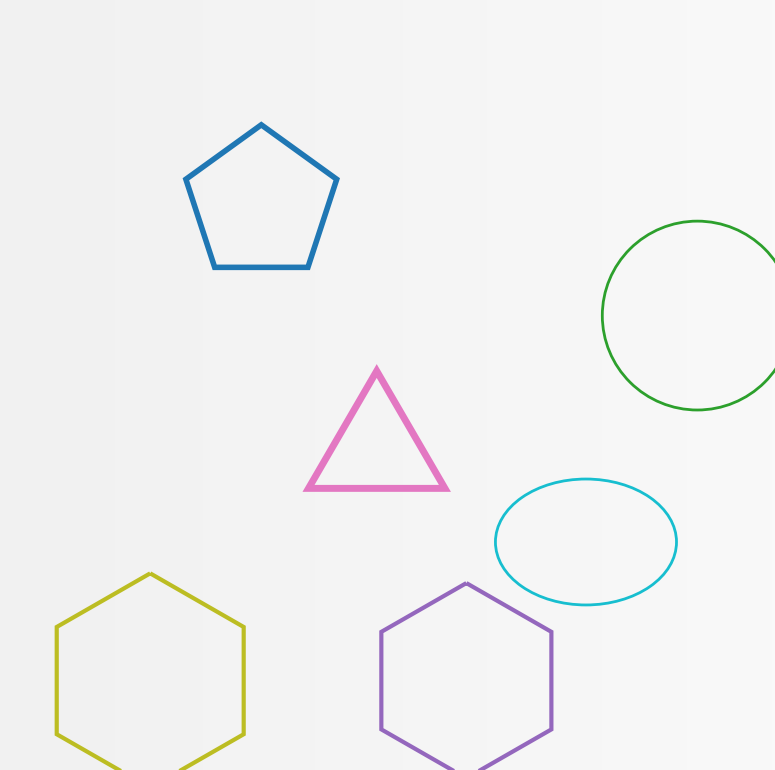[{"shape": "pentagon", "thickness": 2, "radius": 0.51, "center": [0.337, 0.736]}, {"shape": "circle", "thickness": 1, "radius": 0.61, "center": [0.9, 0.59]}, {"shape": "hexagon", "thickness": 1.5, "radius": 0.63, "center": [0.602, 0.116]}, {"shape": "triangle", "thickness": 2.5, "radius": 0.51, "center": [0.486, 0.417]}, {"shape": "hexagon", "thickness": 1.5, "radius": 0.7, "center": [0.194, 0.116]}, {"shape": "oval", "thickness": 1, "radius": 0.58, "center": [0.756, 0.296]}]